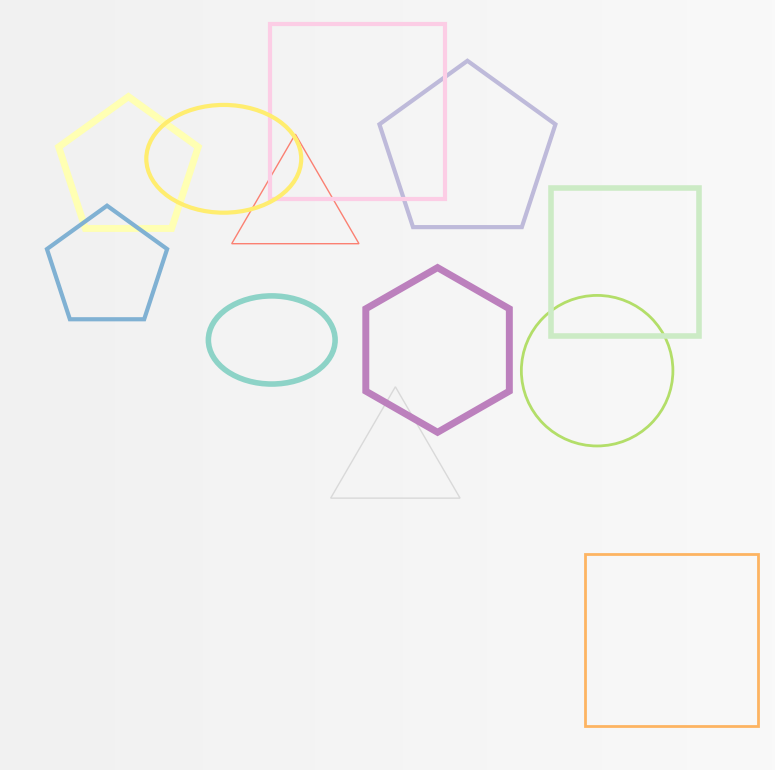[{"shape": "oval", "thickness": 2, "radius": 0.41, "center": [0.351, 0.558]}, {"shape": "pentagon", "thickness": 2.5, "radius": 0.47, "center": [0.166, 0.78]}, {"shape": "pentagon", "thickness": 1.5, "radius": 0.6, "center": [0.603, 0.802]}, {"shape": "triangle", "thickness": 0.5, "radius": 0.47, "center": [0.381, 0.731]}, {"shape": "pentagon", "thickness": 1.5, "radius": 0.41, "center": [0.138, 0.651]}, {"shape": "square", "thickness": 1, "radius": 0.56, "center": [0.867, 0.169]}, {"shape": "circle", "thickness": 1, "radius": 0.49, "center": [0.77, 0.519]}, {"shape": "square", "thickness": 1.5, "radius": 0.57, "center": [0.461, 0.855]}, {"shape": "triangle", "thickness": 0.5, "radius": 0.48, "center": [0.51, 0.401]}, {"shape": "hexagon", "thickness": 2.5, "radius": 0.53, "center": [0.565, 0.546]}, {"shape": "square", "thickness": 2, "radius": 0.48, "center": [0.806, 0.66]}, {"shape": "oval", "thickness": 1.5, "radius": 0.5, "center": [0.289, 0.794]}]